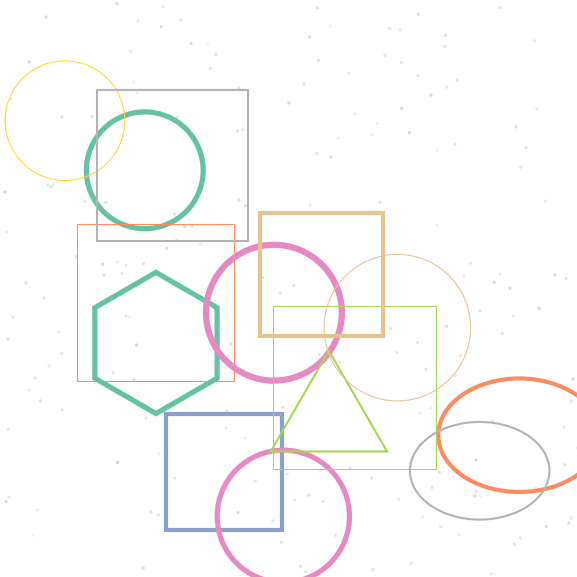[{"shape": "hexagon", "thickness": 2.5, "radius": 0.61, "center": [0.27, 0.405]}, {"shape": "circle", "thickness": 2.5, "radius": 0.51, "center": [0.251, 0.704]}, {"shape": "square", "thickness": 0.5, "radius": 0.68, "center": [0.27, 0.475]}, {"shape": "oval", "thickness": 2, "radius": 0.7, "center": [0.899, 0.246]}, {"shape": "square", "thickness": 2, "radius": 0.5, "center": [0.388, 0.181]}, {"shape": "circle", "thickness": 2.5, "radius": 0.57, "center": [0.491, 0.105]}, {"shape": "circle", "thickness": 3, "radius": 0.59, "center": [0.474, 0.458]}, {"shape": "square", "thickness": 0.5, "radius": 0.71, "center": [0.614, 0.328]}, {"shape": "triangle", "thickness": 1, "radius": 0.58, "center": [0.569, 0.276]}, {"shape": "circle", "thickness": 0.5, "radius": 0.52, "center": [0.112, 0.79]}, {"shape": "circle", "thickness": 0.5, "radius": 0.63, "center": [0.688, 0.432]}, {"shape": "square", "thickness": 2, "radius": 0.53, "center": [0.557, 0.524]}, {"shape": "oval", "thickness": 1, "radius": 0.6, "center": [0.831, 0.184]}, {"shape": "square", "thickness": 1, "radius": 0.66, "center": [0.298, 0.713]}]